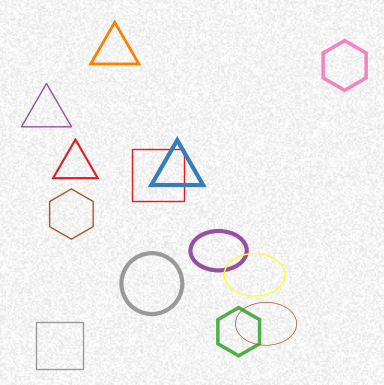[{"shape": "square", "thickness": 1, "radius": 0.33, "center": [0.411, 0.545]}, {"shape": "triangle", "thickness": 1.5, "radius": 0.33, "center": [0.196, 0.571]}, {"shape": "triangle", "thickness": 3, "radius": 0.39, "center": [0.46, 0.558]}, {"shape": "hexagon", "thickness": 2.5, "radius": 0.31, "center": [0.62, 0.138]}, {"shape": "triangle", "thickness": 1, "radius": 0.38, "center": [0.121, 0.708]}, {"shape": "oval", "thickness": 3, "radius": 0.37, "center": [0.568, 0.349]}, {"shape": "triangle", "thickness": 2, "radius": 0.36, "center": [0.298, 0.87]}, {"shape": "oval", "thickness": 1, "radius": 0.39, "center": [0.661, 0.286]}, {"shape": "hexagon", "thickness": 1, "radius": 0.33, "center": [0.185, 0.444]}, {"shape": "oval", "thickness": 0.5, "radius": 0.4, "center": [0.691, 0.159]}, {"shape": "hexagon", "thickness": 2.5, "radius": 0.32, "center": [0.895, 0.83]}, {"shape": "square", "thickness": 1, "radius": 0.31, "center": [0.155, 0.103]}, {"shape": "circle", "thickness": 3, "radius": 0.4, "center": [0.394, 0.263]}]